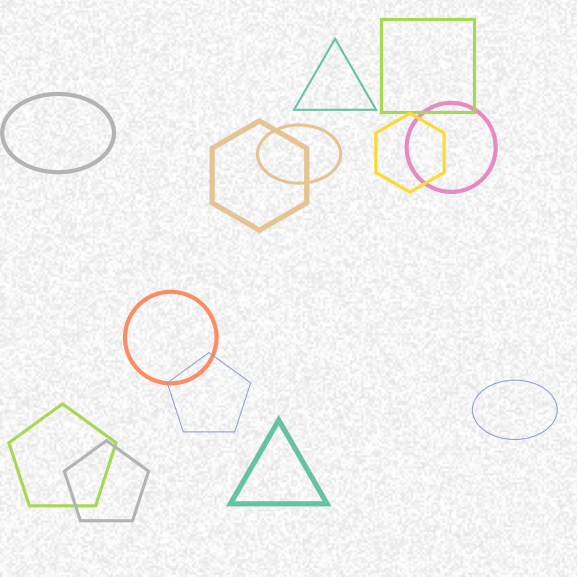[{"shape": "triangle", "thickness": 2.5, "radius": 0.48, "center": [0.483, 0.175]}, {"shape": "triangle", "thickness": 1, "radius": 0.41, "center": [0.58, 0.85]}, {"shape": "circle", "thickness": 2, "radius": 0.4, "center": [0.296, 0.415]}, {"shape": "pentagon", "thickness": 0.5, "radius": 0.38, "center": [0.362, 0.313]}, {"shape": "oval", "thickness": 0.5, "radius": 0.37, "center": [0.891, 0.289]}, {"shape": "circle", "thickness": 2, "radius": 0.39, "center": [0.781, 0.744]}, {"shape": "pentagon", "thickness": 1.5, "radius": 0.49, "center": [0.108, 0.202]}, {"shape": "square", "thickness": 1.5, "radius": 0.4, "center": [0.74, 0.886]}, {"shape": "hexagon", "thickness": 1.5, "radius": 0.34, "center": [0.71, 0.735]}, {"shape": "hexagon", "thickness": 2.5, "radius": 0.47, "center": [0.449, 0.695]}, {"shape": "oval", "thickness": 1.5, "radius": 0.36, "center": [0.518, 0.732]}, {"shape": "pentagon", "thickness": 1.5, "radius": 0.38, "center": [0.184, 0.159]}, {"shape": "oval", "thickness": 2, "radius": 0.48, "center": [0.101, 0.769]}]